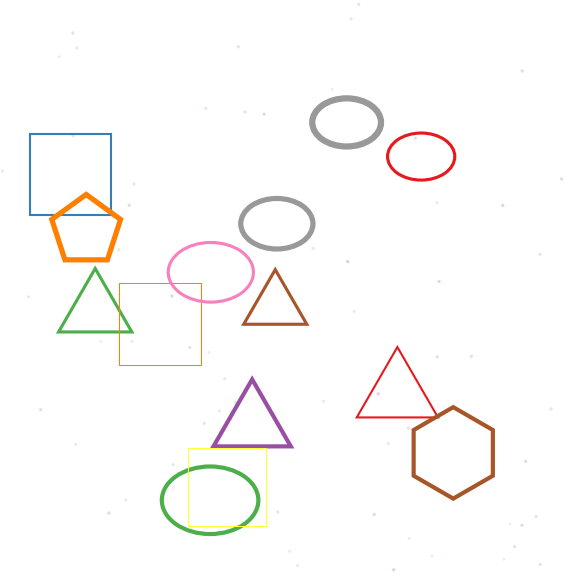[{"shape": "triangle", "thickness": 1, "radius": 0.41, "center": [0.688, 0.317]}, {"shape": "oval", "thickness": 1.5, "radius": 0.29, "center": [0.729, 0.728]}, {"shape": "square", "thickness": 1, "radius": 0.35, "center": [0.122, 0.697]}, {"shape": "triangle", "thickness": 1.5, "radius": 0.37, "center": [0.165, 0.461]}, {"shape": "oval", "thickness": 2, "radius": 0.42, "center": [0.364, 0.133]}, {"shape": "triangle", "thickness": 2, "radius": 0.39, "center": [0.437, 0.265]}, {"shape": "pentagon", "thickness": 2.5, "radius": 0.31, "center": [0.149, 0.6]}, {"shape": "square", "thickness": 0.5, "radius": 0.35, "center": [0.277, 0.438]}, {"shape": "square", "thickness": 0.5, "radius": 0.34, "center": [0.393, 0.155]}, {"shape": "triangle", "thickness": 1.5, "radius": 0.32, "center": [0.477, 0.469]}, {"shape": "hexagon", "thickness": 2, "radius": 0.4, "center": [0.785, 0.215]}, {"shape": "oval", "thickness": 1.5, "radius": 0.37, "center": [0.365, 0.528]}, {"shape": "oval", "thickness": 3, "radius": 0.3, "center": [0.6, 0.787]}, {"shape": "oval", "thickness": 2.5, "radius": 0.31, "center": [0.479, 0.612]}]